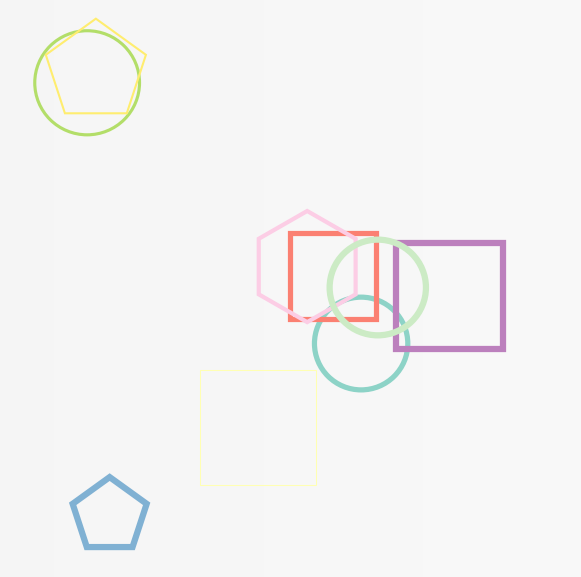[{"shape": "circle", "thickness": 2.5, "radius": 0.4, "center": [0.621, 0.404]}, {"shape": "square", "thickness": 0.5, "radius": 0.5, "center": [0.443, 0.258]}, {"shape": "square", "thickness": 2.5, "radius": 0.37, "center": [0.573, 0.521]}, {"shape": "pentagon", "thickness": 3, "radius": 0.33, "center": [0.189, 0.106]}, {"shape": "circle", "thickness": 1.5, "radius": 0.45, "center": [0.15, 0.856]}, {"shape": "hexagon", "thickness": 2, "radius": 0.48, "center": [0.529, 0.538]}, {"shape": "square", "thickness": 3, "radius": 0.46, "center": [0.773, 0.486]}, {"shape": "circle", "thickness": 3, "radius": 0.41, "center": [0.65, 0.501]}, {"shape": "pentagon", "thickness": 1, "radius": 0.45, "center": [0.165, 0.876]}]